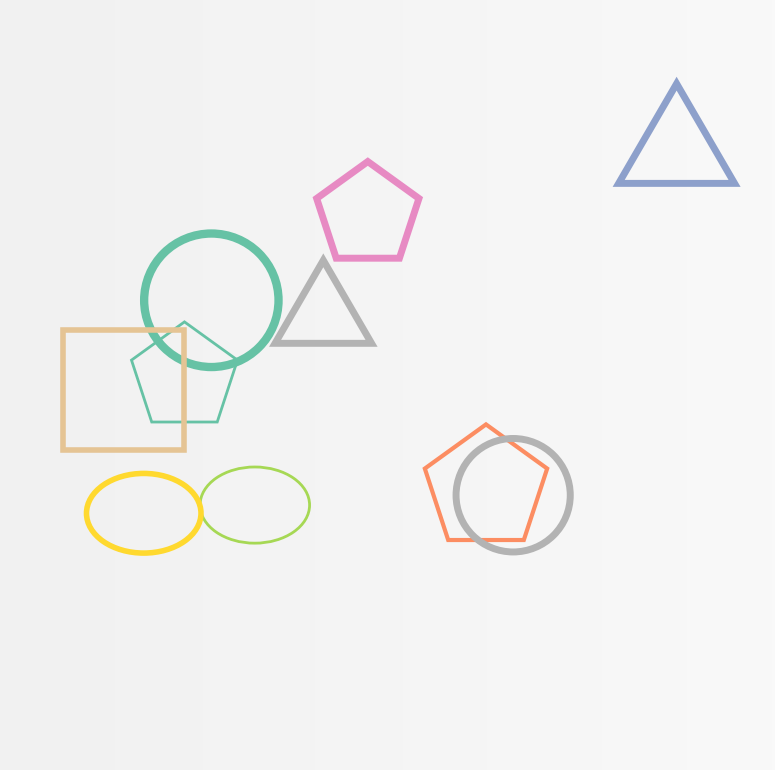[{"shape": "circle", "thickness": 3, "radius": 0.43, "center": [0.273, 0.61]}, {"shape": "pentagon", "thickness": 1, "radius": 0.36, "center": [0.238, 0.51]}, {"shape": "pentagon", "thickness": 1.5, "radius": 0.41, "center": [0.627, 0.366]}, {"shape": "triangle", "thickness": 2.5, "radius": 0.43, "center": [0.873, 0.805]}, {"shape": "pentagon", "thickness": 2.5, "radius": 0.35, "center": [0.475, 0.721]}, {"shape": "oval", "thickness": 1, "radius": 0.35, "center": [0.329, 0.344]}, {"shape": "oval", "thickness": 2, "radius": 0.37, "center": [0.185, 0.333]}, {"shape": "square", "thickness": 2, "radius": 0.39, "center": [0.16, 0.493]}, {"shape": "triangle", "thickness": 2.5, "radius": 0.36, "center": [0.417, 0.59]}, {"shape": "circle", "thickness": 2.5, "radius": 0.37, "center": [0.662, 0.357]}]